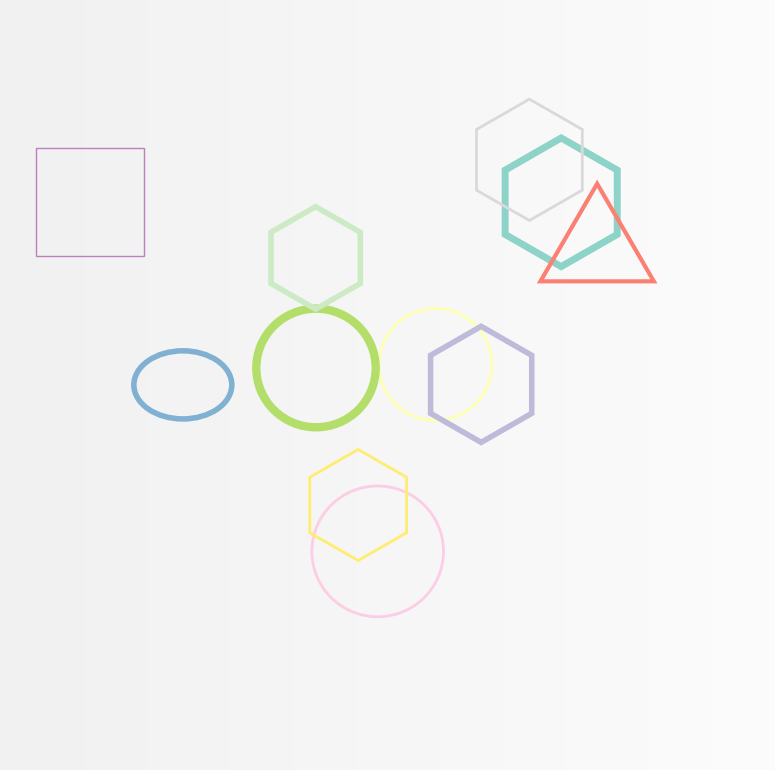[{"shape": "hexagon", "thickness": 2.5, "radius": 0.42, "center": [0.724, 0.737]}, {"shape": "circle", "thickness": 1, "radius": 0.36, "center": [0.562, 0.527]}, {"shape": "hexagon", "thickness": 2, "radius": 0.38, "center": [0.621, 0.501]}, {"shape": "triangle", "thickness": 1.5, "radius": 0.42, "center": [0.77, 0.677]}, {"shape": "oval", "thickness": 2, "radius": 0.32, "center": [0.236, 0.5]}, {"shape": "circle", "thickness": 3, "radius": 0.39, "center": [0.408, 0.522]}, {"shape": "circle", "thickness": 1, "radius": 0.42, "center": [0.487, 0.284]}, {"shape": "hexagon", "thickness": 1, "radius": 0.39, "center": [0.683, 0.792]}, {"shape": "square", "thickness": 0.5, "radius": 0.35, "center": [0.116, 0.738]}, {"shape": "hexagon", "thickness": 2, "radius": 0.33, "center": [0.407, 0.665]}, {"shape": "hexagon", "thickness": 1, "radius": 0.36, "center": [0.462, 0.344]}]